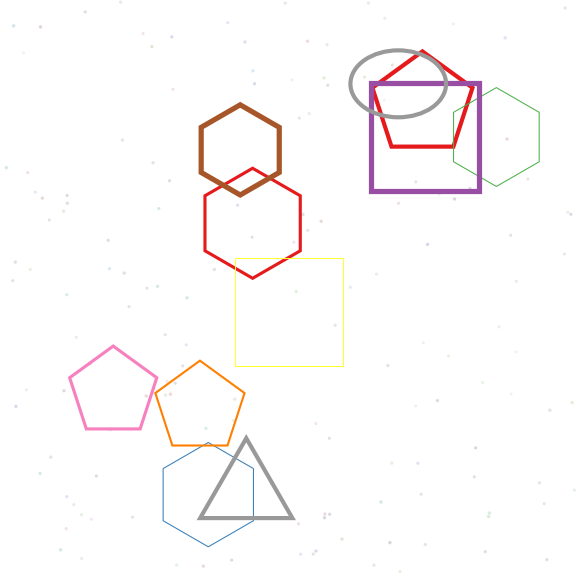[{"shape": "hexagon", "thickness": 1.5, "radius": 0.48, "center": [0.437, 0.613]}, {"shape": "pentagon", "thickness": 2, "radius": 0.46, "center": [0.732, 0.819]}, {"shape": "hexagon", "thickness": 0.5, "radius": 0.45, "center": [0.361, 0.143]}, {"shape": "hexagon", "thickness": 0.5, "radius": 0.43, "center": [0.86, 0.762]}, {"shape": "square", "thickness": 2.5, "radius": 0.47, "center": [0.736, 0.762]}, {"shape": "pentagon", "thickness": 1, "radius": 0.41, "center": [0.346, 0.293]}, {"shape": "square", "thickness": 0.5, "radius": 0.47, "center": [0.501, 0.458]}, {"shape": "hexagon", "thickness": 2.5, "radius": 0.39, "center": [0.416, 0.74]}, {"shape": "pentagon", "thickness": 1.5, "radius": 0.4, "center": [0.196, 0.321]}, {"shape": "triangle", "thickness": 2, "radius": 0.46, "center": [0.426, 0.148]}, {"shape": "oval", "thickness": 2, "radius": 0.41, "center": [0.69, 0.854]}]